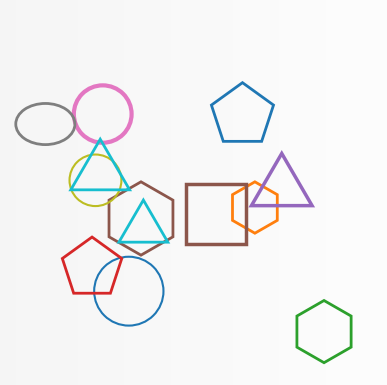[{"shape": "pentagon", "thickness": 2, "radius": 0.42, "center": [0.626, 0.701]}, {"shape": "circle", "thickness": 1.5, "radius": 0.45, "center": [0.332, 0.244]}, {"shape": "hexagon", "thickness": 2, "radius": 0.33, "center": [0.658, 0.461]}, {"shape": "hexagon", "thickness": 2, "radius": 0.4, "center": [0.836, 0.139]}, {"shape": "pentagon", "thickness": 2, "radius": 0.4, "center": [0.238, 0.304]}, {"shape": "triangle", "thickness": 2.5, "radius": 0.45, "center": [0.727, 0.511]}, {"shape": "square", "thickness": 2.5, "radius": 0.39, "center": [0.558, 0.444]}, {"shape": "hexagon", "thickness": 2, "radius": 0.48, "center": [0.364, 0.433]}, {"shape": "circle", "thickness": 3, "radius": 0.37, "center": [0.265, 0.704]}, {"shape": "oval", "thickness": 2, "radius": 0.38, "center": [0.117, 0.678]}, {"shape": "circle", "thickness": 1.5, "radius": 0.33, "center": [0.246, 0.532]}, {"shape": "triangle", "thickness": 2, "radius": 0.36, "center": [0.37, 0.407]}, {"shape": "triangle", "thickness": 2, "radius": 0.44, "center": [0.259, 0.551]}]